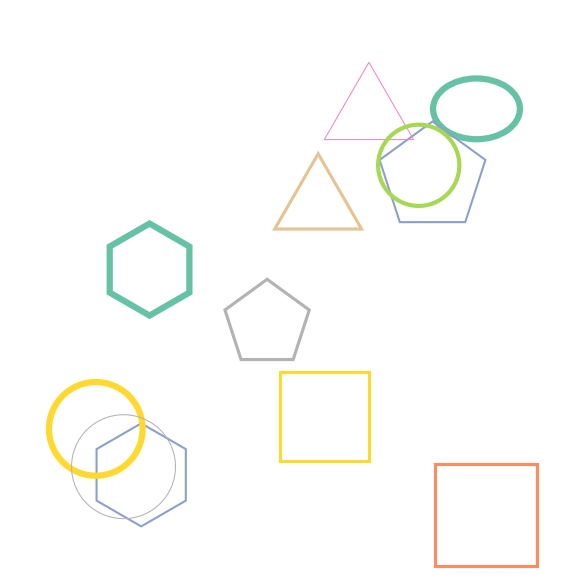[{"shape": "oval", "thickness": 3, "radius": 0.38, "center": [0.825, 0.811]}, {"shape": "hexagon", "thickness": 3, "radius": 0.4, "center": [0.259, 0.532]}, {"shape": "square", "thickness": 1.5, "radius": 0.44, "center": [0.842, 0.108]}, {"shape": "hexagon", "thickness": 1, "radius": 0.45, "center": [0.244, 0.177]}, {"shape": "pentagon", "thickness": 1, "radius": 0.48, "center": [0.749, 0.692]}, {"shape": "triangle", "thickness": 0.5, "radius": 0.45, "center": [0.639, 0.802]}, {"shape": "circle", "thickness": 2, "radius": 0.35, "center": [0.725, 0.713]}, {"shape": "circle", "thickness": 3, "radius": 0.41, "center": [0.166, 0.256]}, {"shape": "square", "thickness": 1.5, "radius": 0.38, "center": [0.562, 0.278]}, {"shape": "triangle", "thickness": 1.5, "radius": 0.43, "center": [0.551, 0.646]}, {"shape": "circle", "thickness": 0.5, "radius": 0.45, "center": [0.214, 0.191]}, {"shape": "pentagon", "thickness": 1.5, "radius": 0.38, "center": [0.463, 0.439]}]